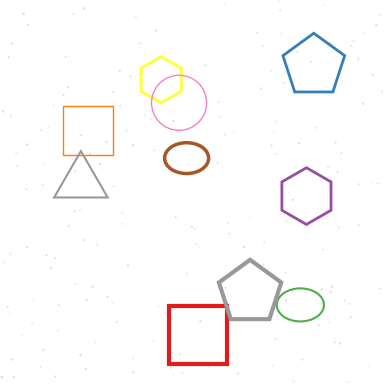[{"shape": "square", "thickness": 3, "radius": 0.38, "center": [0.515, 0.13]}, {"shape": "pentagon", "thickness": 2, "radius": 0.42, "center": [0.815, 0.829]}, {"shape": "oval", "thickness": 1.5, "radius": 0.31, "center": [0.78, 0.208]}, {"shape": "hexagon", "thickness": 2, "radius": 0.37, "center": [0.796, 0.491]}, {"shape": "square", "thickness": 1, "radius": 0.32, "center": [0.229, 0.661]}, {"shape": "hexagon", "thickness": 2, "radius": 0.3, "center": [0.419, 0.793]}, {"shape": "oval", "thickness": 2.5, "radius": 0.29, "center": [0.485, 0.589]}, {"shape": "circle", "thickness": 1, "radius": 0.36, "center": [0.465, 0.733]}, {"shape": "pentagon", "thickness": 3, "radius": 0.43, "center": [0.65, 0.24]}, {"shape": "triangle", "thickness": 1.5, "radius": 0.4, "center": [0.21, 0.527]}]